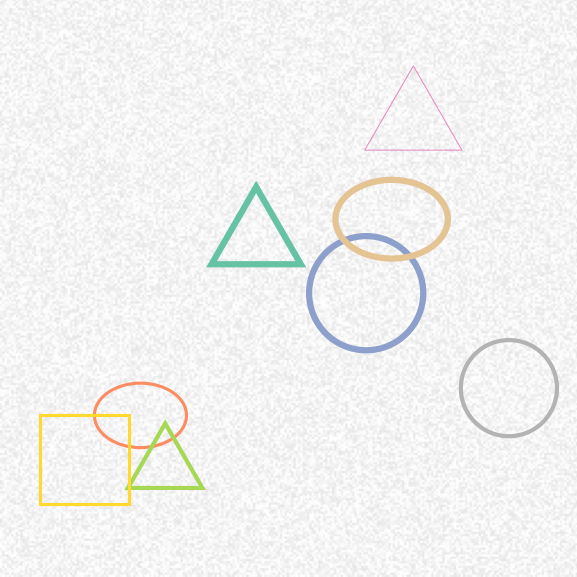[{"shape": "triangle", "thickness": 3, "radius": 0.45, "center": [0.444, 0.586]}, {"shape": "oval", "thickness": 1.5, "radius": 0.4, "center": [0.243, 0.28]}, {"shape": "circle", "thickness": 3, "radius": 0.49, "center": [0.634, 0.491]}, {"shape": "triangle", "thickness": 0.5, "radius": 0.49, "center": [0.716, 0.788]}, {"shape": "triangle", "thickness": 2, "radius": 0.37, "center": [0.286, 0.191]}, {"shape": "square", "thickness": 1.5, "radius": 0.39, "center": [0.146, 0.203]}, {"shape": "oval", "thickness": 3, "radius": 0.49, "center": [0.678, 0.62]}, {"shape": "circle", "thickness": 2, "radius": 0.42, "center": [0.881, 0.327]}]